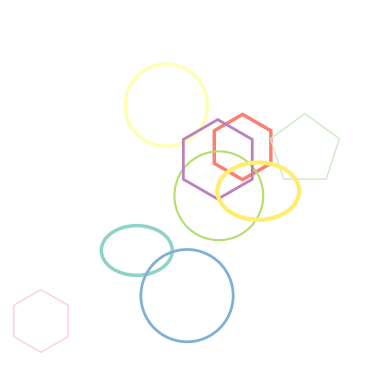[{"shape": "oval", "thickness": 2.5, "radius": 0.46, "center": [0.355, 0.349]}, {"shape": "circle", "thickness": 2.5, "radius": 0.53, "center": [0.432, 0.727]}, {"shape": "hexagon", "thickness": 2.5, "radius": 0.42, "center": [0.63, 0.618]}, {"shape": "circle", "thickness": 2, "radius": 0.6, "center": [0.486, 0.232]}, {"shape": "circle", "thickness": 1.5, "radius": 0.58, "center": [0.568, 0.492]}, {"shape": "hexagon", "thickness": 1, "radius": 0.41, "center": [0.106, 0.166]}, {"shape": "hexagon", "thickness": 2, "radius": 0.52, "center": [0.566, 0.586]}, {"shape": "pentagon", "thickness": 1, "radius": 0.47, "center": [0.792, 0.611]}, {"shape": "oval", "thickness": 3, "radius": 0.53, "center": [0.671, 0.503]}]